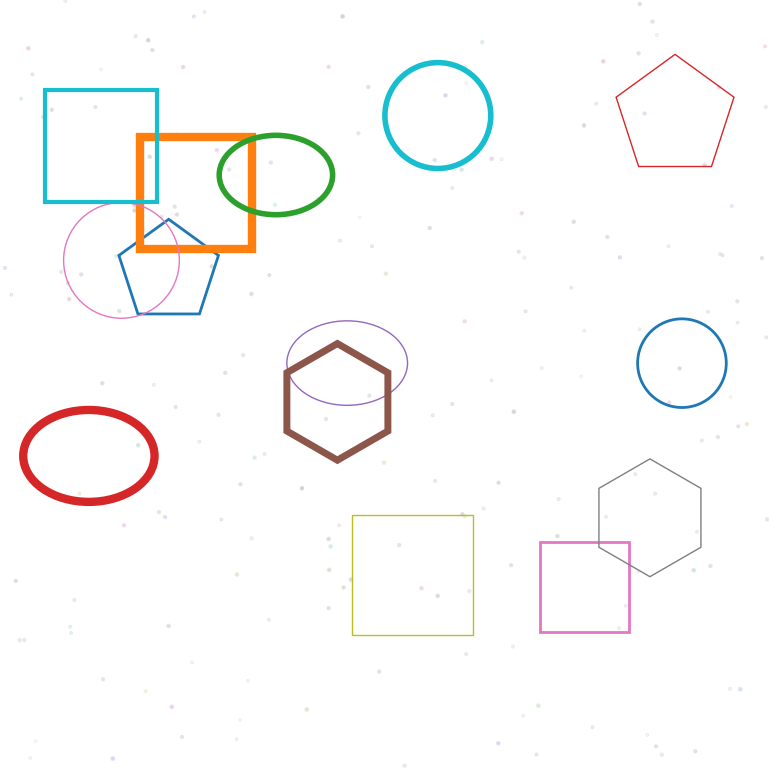[{"shape": "circle", "thickness": 1, "radius": 0.29, "center": [0.886, 0.528]}, {"shape": "pentagon", "thickness": 1, "radius": 0.34, "center": [0.219, 0.647]}, {"shape": "square", "thickness": 3, "radius": 0.36, "center": [0.254, 0.749]}, {"shape": "oval", "thickness": 2, "radius": 0.37, "center": [0.358, 0.773]}, {"shape": "oval", "thickness": 3, "radius": 0.43, "center": [0.115, 0.408]}, {"shape": "pentagon", "thickness": 0.5, "radius": 0.4, "center": [0.877, 0.849]}, {"shape": "oval", "thickness": 0.5, "radius": 0.39, "center": [0.451, 0.528]}, {"shape": "hexagon", "thickness": 2.5, "radius": 0.38, "center": [0.438, 0.478]}, {"shape": "square", "thickness": 1, "radius": 0.29, "center": [0.759, 0.238]}, {"shape": "circle", "thickness": 0.5, "radius": 0.38, "center": [0.158, 0.662]}, {"shape": "hexagon", "thickness": 0.5, "radius": 0.38, "center": [0.844, 0.328]}, {"shape": "square", "thickness": 0.5, "radius": 0.39, "center": [0.536, 0.253]}, {"shape": "circle", "thickness": 2, "radius": 0.34, "center": [0.569, 0.85]}, {"shape": "square", "thickness": 1.5, "radius": 0.36, "center": [0.131, 0.81]}]